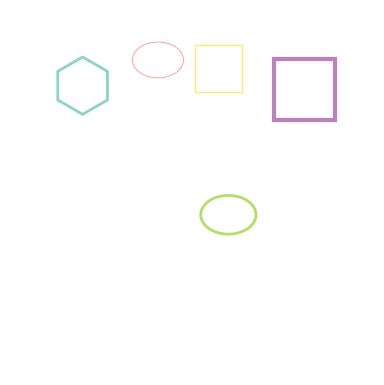[{"shape": "hexagon", "thickness": 2, "radius": 0.37, "center": [0.215, 0.778]}, {"shape": "oval", "thickness": 0.5, "radius": 0.33, "center": [0.41, 0.844]}, {"shape": "oval", "thickness": 2, "radius": 0.36, "center": [0.593, 0.442]}, {"shape": "square", "thickness": 3, "radius": 0.4, "center": [0.79, 0.767]}, {"shape": "square", "thickness": 1, "radius": 0.31, "center": [0.568, 0.823]}]